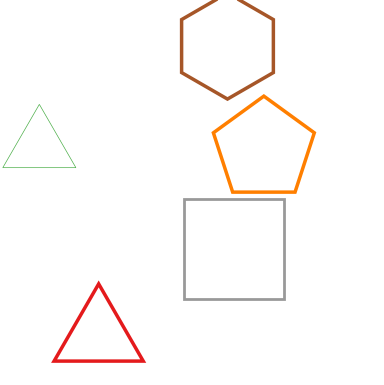[{"shape": "triangle", "thickness": 2.5, "radius": 0.67, "center": [0.256, 0.129]}, {"shape": "triangle", "thickness": 0.5, "radius": 0.55, "center": [0.102, 0.619]}, {"shape": "pentagon", "thickness": 2.5, "radius": 0.69, "center": [0.685, 0.612]}, {"shape": "hexagon", "thickness": 2.5, "radius": 0.69, "center": [0.591, 0.88]}, {"shape": "square", "thickness": 2, "radius": 0.65, "center": [0.608, 0.354]}]